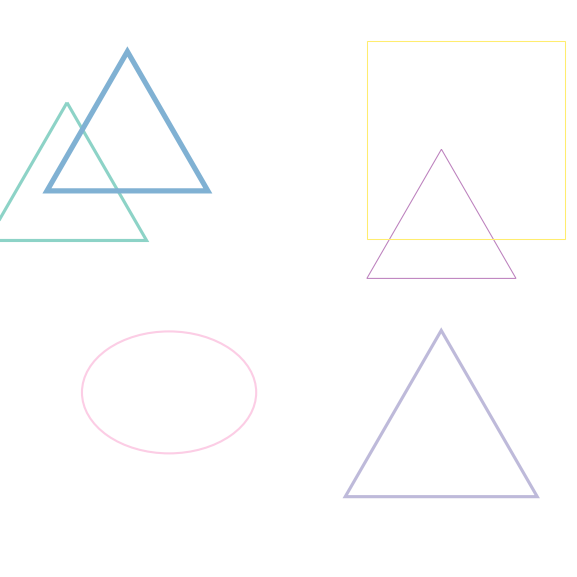[{"shape": "triangle", "thickness": 1.5, "radius": 0.8, "center": [0.116, 0.662]}, {"shape": "triangle", "thickness": 1.5, "radius": 0.96, "center": [0.764, 0.235]}, {"shape": "triangle", "thickness": 2.5, "radius": 0.8, "center": [0.221, 0.749]}, {"shape": "oval", "thickness": 1, "radius": 0.75, "center": [0.293, 0.32]}, {"shape": "triangle", "thickness": 0.5, "radius": 0.75, "center": [0.764, 0.592]}, {"shape": "square", "thickness": 0.5, "radius": 0.86, "center": [0.806, 0.756]}]